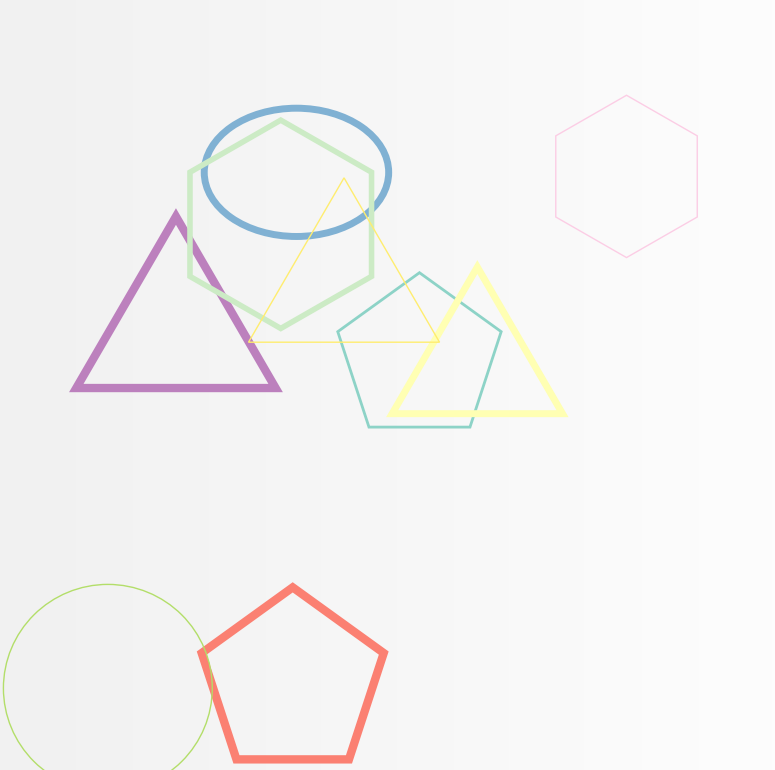[{"shape": "pentagon", "thickness": 1, "radius": 0.55, "center": [0.541, 0.535]}, {"shape": "triangle", "thickness": 2.5, "radius": 0.63, "center": [0.616, 0.526]}, {"shape": "pentagon", "thickness": 3, "radius": 0.62, "center": [0.378, 0.114]}, {"shape": "oval", "thickness": 2.5, "radius": 0.59, "center": [0.383, 0.776]}, {"shape": "circle", "thickness": 0.5, "radius": 0.67, "center": [0.139, 0.106]}, {"shape": "hexagon", "thickness": 0.5, "radius": 0.53, "center": [0.808, 0.771]}, {"shape": "triangle", "thickness": 3, "radius": 0.74, "center": [0.227, 0.57]}, {"shape": "hexagon", "thickness": 2, "radius": 0.68, "center": [0.362, 0.709]}, {"shape": "triangle", "thickness": 0.5, "radius": 0.71, "center": [0.444, 0.627]}]